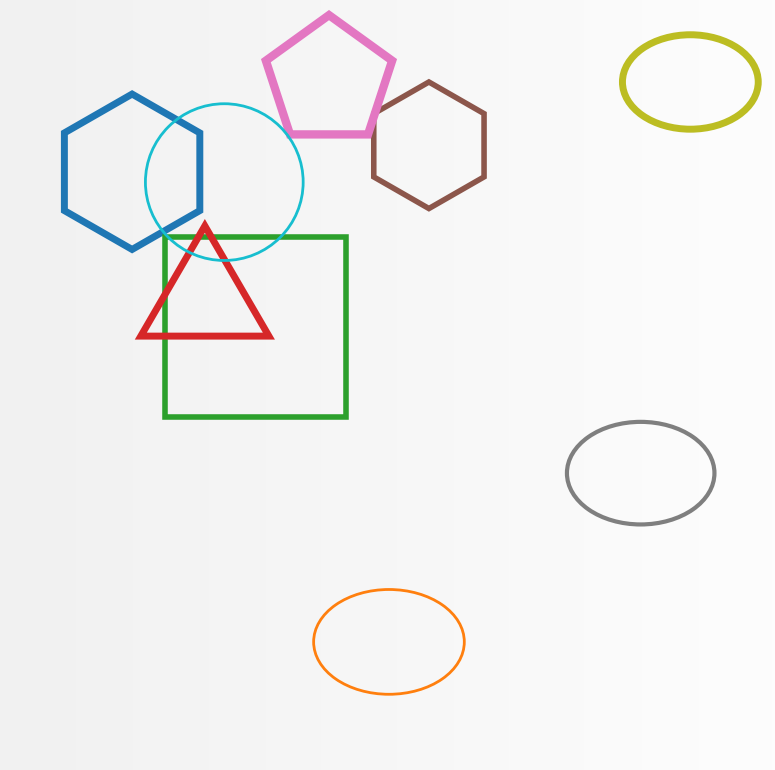[{"shape": "hexagon", "thickness": 2.5, "radius": 0.5, "center": [0.17, 0.777]}, {"shape": "oval", "thickness": 1, "radius": 0.49, "center": [0.502, 0.166]}, {"shape": "square", "thickness": 2, "radius": 0.58, "center": [0.33, 0.575]}, {"shape": "triangle", "thickness": 2.5, "radius": 0.48, "center": [0.264, 0.611]}, {"shape": "hexagon", "thickness": 2, "radius": 0.41, "center": [0.553, 0.811]}, {"shape": "pentagon", "thickness": 3, "radius": 0.43, "center": [0.425, 0.895]}, {"shape": "oval", "thickness": 1.5, "radius": 0.48, "center": [0.827, 0.386]}, {"shape": "oval", "thickness": 2.5, "radius": 0.44, "center": [0.891, 0.894]}, {"shape": "circle", "thickness": 1, "radius": 0.51, "center": [0.289, 0.763]}]